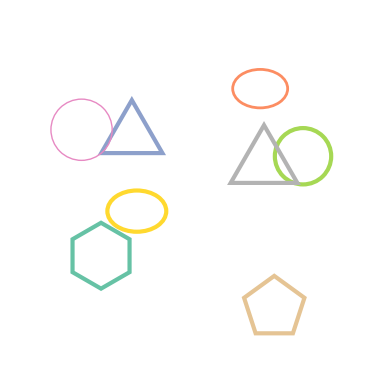[{"shape": "hexagon", "thickness": 3, "radius": 0.43, "center": [0.262, 0.336]}, {"shape": "oval", "thickness": 2, "radius": 0.36, "center": [0.676, 0.77]}, {"shape": "triangle", "thickness": 3, "radius": 0.46, "center": [0.342, 0.648]}, {"shape": "circle", "thickness": 1, "radius": 0.4, "center": [0.212, 0.663]}, {"shape": "circle", "thickness": 3, "radius": 0.37, "center": [0.787, 0.594]}, {"shape": "oval", "thickness": 3, "radius": 0.38, "center": [0.355, 0.452]}, {"shape": "pentagon", "thickness": 3, "radius": 0.41, "center": [0.712, 0.201]}, {"shape": "triangle", "thickness": 3, "radius": 0.5, "center": [0.686, 0.575]}]